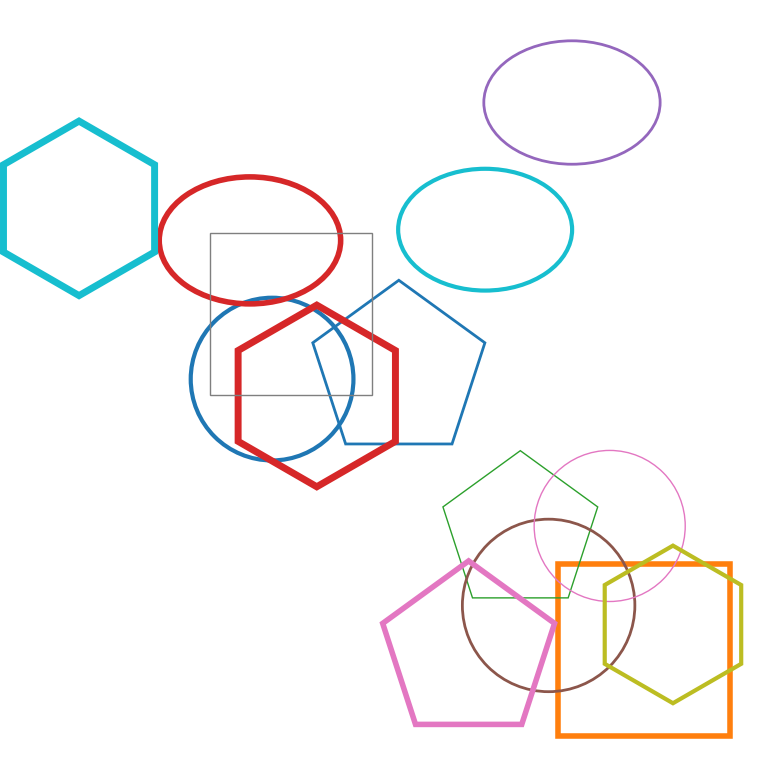[{"shape": "circle", "thickness": 1.5, "radius": 0.53, "center": [0.353, 0.508]}, {"shape": "pentagon", "thickness": 1, "radius": 0.59, "center": [0.518, 0.518]}, {"shape": "square", "thickness": 2, "radius": 0.56, "center": [0.837, 0.156]}, {"shape": "pentagon", "thickness": 0.5, "radius": 0.53, "center": [0.676, 0.309]}, {"shape": "oval", "thickness": 2, "radius": 0.59, "center": [0.325, 0.688]}, {"shape": "hexagon", "thickness": 2.5, "radius": 0.59, "center": [0.411, 0.486]}, {"shape": "oval", "thickness": 1, "radius": 0.57, "center": [0.743, 0.867]}, {"shape": "circle", "thickness": 1, "radius": 0.56, "center": [0.712, 0.214]}, {"shape": "pentagon", "thickness": 2, "radius": 0.59, "center": [0.609, 0.154]}, {"shape": "circle", "thickness": 0.5, "radius": 0.49, "center": [0.792, 0.317]}, {"shape": "square", "thickness": 0.5, "radius": 0.53, "center": [0.378, 0.592]}, {"shape": "hexagon", "thickness": 1.5, "radius": 0.51, "center": [0.874, 0.189]}, {"shape": "oval", "thickness": 1.5, "radius": 0.56, "center": [0.63, 0.702]}, {"shape": "hexagon", "thickness": 2.5, "radius": 0.57, "center": [0.103, 0.729]}]